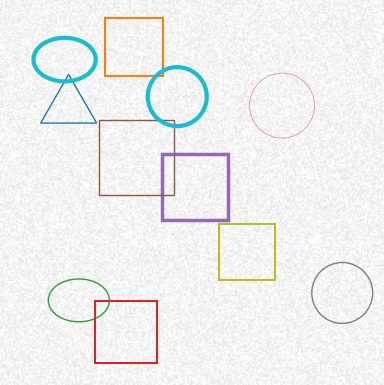[{"shape": "triangle", "thickness": 1, "radius": 0.42, "center": [0.178, 0.722]}, {"shape": "square", "thickness": 1.5, "radius": 0.38, "center": [0.348, 0.878]}, {"shape": "oval", "thickness": 1, "radius": 0.4, "center": [0.205, 0.22]}, {"shape": "square", "thickness": 1.5, "radius": 0.4, "center": [0.328, 0.137]}, {"shape": "square", "thickness": 2.5, "radius": 0.43, "center": [0.508, 0.515]}, {"shape": "square", "thickness": 1, "radius": 0.48, "center": [0.355, 0.59]}, {"shape": "circle", "thickness": 0.5, "radius": 0.42, "center": [0.733, 0.726]}, {"shape": "circle", "thickness": 1, "radius": 0.4, "center": [0.889, 0.239]}, {"shape": "square", "thickness": 1.5, "radius": 0.36, "center": [0.642, 0.345]}, {"shape": "circle", "thickness": 3, "radius": 0.38, "center": [0.46, 0.749]}, {"shape": "oval", "thickness": 3, "radius": 0.4, "center": [0.168, 0.845]}]